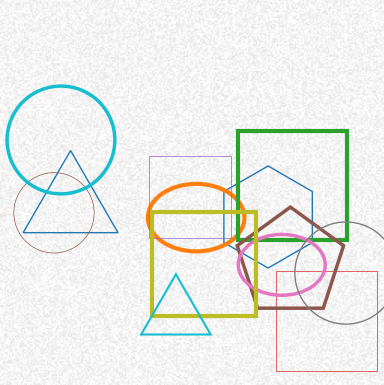[{"shape": "triangle", "thickness": 1, "radius": 0.71, "center": [0.183, 0.467]}, {"shape": "hexagon", "thickness": 1, "radius": 0.66, "center": [0.696, 0.436]}, {"shape": "oval", "thickness": 3, "radius": 0.63, "center": [0.51, 0.435]}, {"shape": "square", "thickness": 3, "radius": 0.7, "center": [0.76, 0.519]}, {"shape": "square", "thickness": 0.5, "radius": 0.65, "center": [0.848, 0.167]}, {"shape": "square", "thickness": 0.5, "radius": 0.53, "center": [0.493, 0.488]}, {"shape": "pentagon", "thickness": 2.5, "radius": 0.73, "center": [0.754, 0.317]}, {"shape": "circle", "thickness": 0.5, "radius": 0.52, "center": [0.14, 0.447]}, {"shape": "oval", "thickness": 2.5, "radius": 0.56, "center": [0.732, 0.312]}, {"shape": "circle", "thickness": 1, "radius": 0.66, "center": [0.899, 0.291]}, {"shape": "square", "thickness": 3, "radius": 0.68, "center": [0.53, 0.314]}, {"shape": "triangle", "thickness": 1.5, "radius": 0.52, "center": [0.457, 0.183]}, {"shape": "circle", "thickness": 2.5, "radius": 0.7, "center": [0.158, 0.636]}]